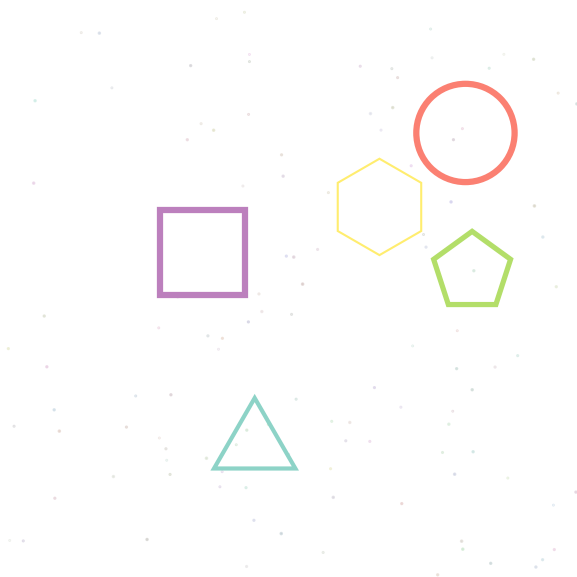[{"shape": "triangle", "thickness": 2, "radius": 0.41, "center": [0.441, 0.229]}, {"shape": "circle", "thickness": 3, "radius": 0.43, "center": [0.806, 0.769]}, {"shape": "pentagon", "thickness": 2.5, "radius": 0.35, "center": [0.818, 0.528]}, {"shape": "square", "thickness": 3, "radius": 0.37, "center": [0.351, 0.562]}, {"shape": "hexagon", "thickness": 1, "radius": 0.42, "center": [0.657, 0.641]}]